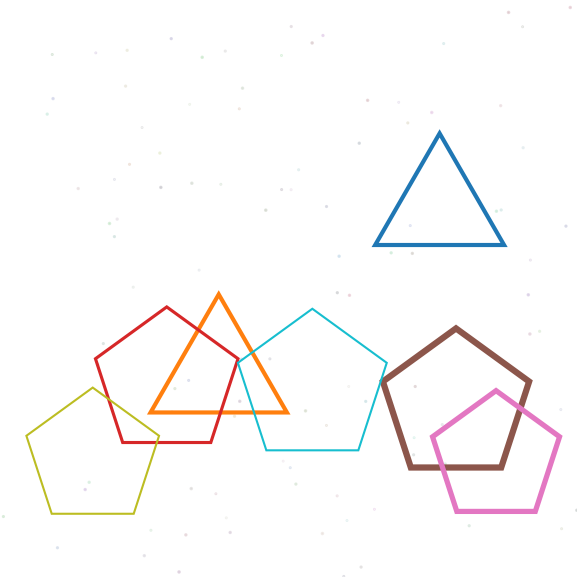[{"shape": "triangle", "thickness": 2, "radius": 0.64, "center": [0.761, 0.639]}, {"shape": "triangle", "thickness": 2, "radius": 0.68, "center": [0.379, 0.353]}, {"shape": "pentagon", "thickness": 1.5, "radius": 0.65, "center": [0.289, 0.338]}, {"shape": "pentagon", "thickness": 3, "radius": 0.67, "center": [0.79, 0.297]}, {"shape": "pentagon", "thickness": 2.5, "radius": 0.58, "center": [0.859, 0.207]}, {"shape": "pentagon", "thickness": 1, "radius": 0.6, "center": [0.161, 0.207]}, {"shape": "pentagon", "thickness": 1, "radius": 0.68, "center": [0.541, 0.329]}]